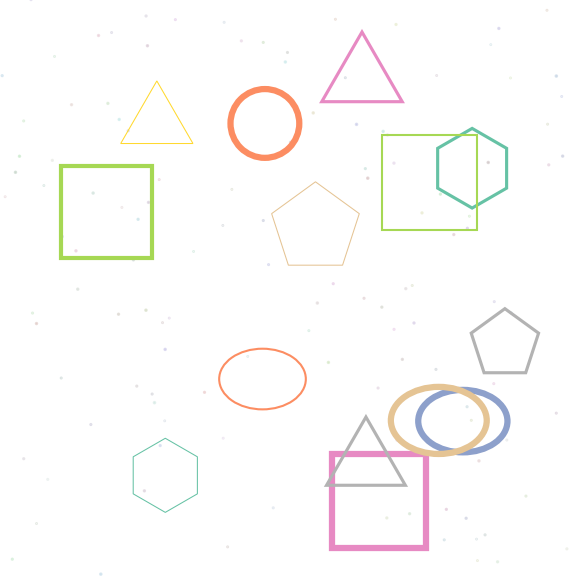[{"shape": "hexagon", "thickness": 0.5, "radius": 0.32, "center": [0.286, 0.176]}, {"shape": "hexagon", "thickness": 1.5, "radius": 0.34, "center": [0.818, 0.708]}, {"shape": "circle", "thickness": 3, "radius": 0.3, "center": [0.459, 0.785]}, {"shape": "oval", "thickness": 1, "radius": 0.38, "center": [0.455, 0.343]}, {"shape": "oval", "thickness": 3, "radius": 0.39, "center": [0.801, 0.27]}, {"shape": "triangle", "thickness": 1.5, "radius": 0.4, "center": [0.627, 0.863]}, {"shape": "square", "thickness": 3, "radius": 0.41, "center": [0.656, 0.132]}, {"shape": "square", "thickness": 2, "radius": 0.4, "center": [0.184, 0.632]}, {"shape": "square", "thickness": 1, "radius": 0.41, "center": [0.744, 0.683]}, {"shape": "triangle", "thickness": 0.5, "radius": 0.36, "center": [0.272, 0.787]}, {"shape": "pentagon", "thickness": 0.5, "radius": 0.4, "center": [0.546, 0.605]}, {"shape": "oval", "thickness": 3, "radius": 0.42, "center": [0.76, 0.271]}, {"shape": "triangle", "thickness": 1.5, "radius": 0.39, "center": [0.634, 0.198]}, {"shape": "pentagon", "thickness": 1.5, "radius": 0.31, "center": [0.874, 0.403]}]